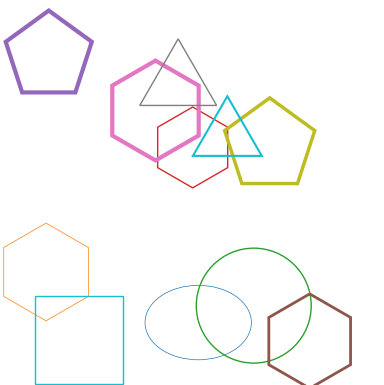[{"shape": "oval", "thickness": 0.5, "radius": 0.69, "center": [0.515, 0.162]}, {"shape": "hexagon", "thickness": 0.5, "radius": 0.63, "center": [0.12, 0.294]}, {"shape": "circle", "thickness": 1, "radius": 0.75, "center": [0.659, 0.206]}, {"shape": "hexagon", "thickness": 1, "radius": 0.53, "center": [0.5, 0.617]}, {"shape": "pentagon", "thickness": 3, "radius": 0.59, "center": [0.127, 0.855]}, {"shape": "hexagon", "thickness": 2, "radius": 0.61, "center": [0.804, 0.114]}, {"shape": "hexagon", "thickness": 3, "radius": 0.65, "center": [0.404, 0.713]}, {"shape": "triangle", "thickness": 1, "radius": 0.58, "center": [0.463, 0.784]}, {"shape": "pentagon", "thickness": 2.5, "radius": 0.61, "center": [0.701, 0.623]}, {"shape": "square", "thickness": 1, "radius": 0.57, "center": [0.206, 0.117]}, {"shape": "triangle", "thickness": 1.5, "radius": 0.52, "center": [0.591, 0.647]}]